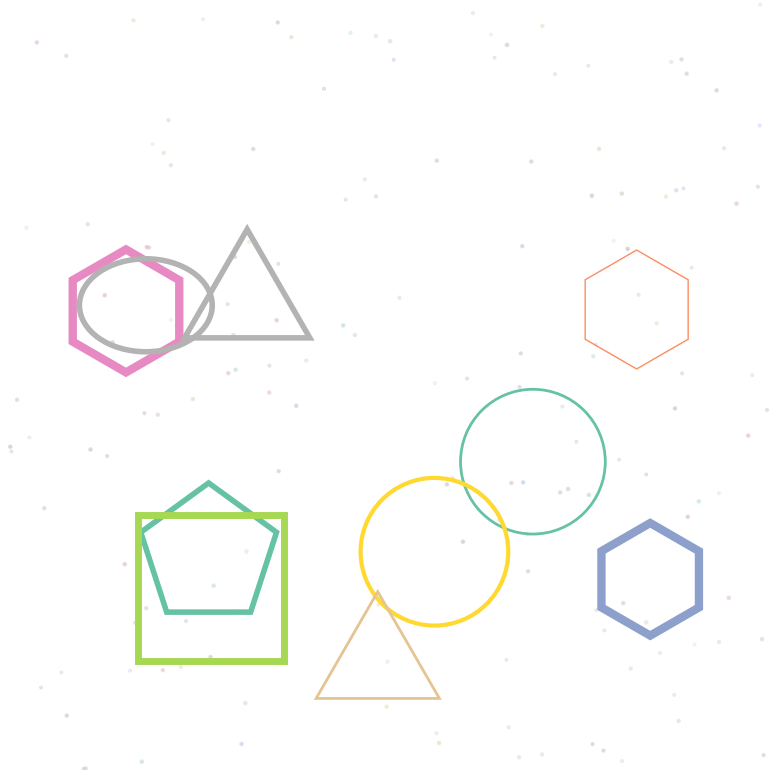[{"shape": "circle", "thickness": 1, "radius": 0.47, "center": [0.692, 0.4]}, {"shape": "pentagon", "thickness": 2, "radius": 0.46, "center": [0.271, 0.28]}, {"shape": "hexagon", "thickness": 0.5, "radius": 0.39, "center": [0.827, 0.598]}, {"shape": "hexagon", "thickness": 3, "radius": 0.37, "center": [0.844, 0.248]}, {"shape": "hexagon", "thickness": 3, "radius": 0.4, "center": [0.164, 0.596]}, {"shape": "square", "thickness": 2.5, "radius": 0.47, "center": [0.274, 0.237]}, {"shape": "circle", "thickness": 1.5, "radius": 0.48, "center": [0.564, 0.283]}, {"shape": "triangle", "thickness": 1, "radius": 0.46, "center": [0.491, 0.139]}, {"shape": "oval", "thickness": 2, "radius": 0.43, "center": [0.189, 0.604]}, {"shape": "triangle", "thickness": 2, "radius": 0.47, "center": [0.321, 0.608]}]